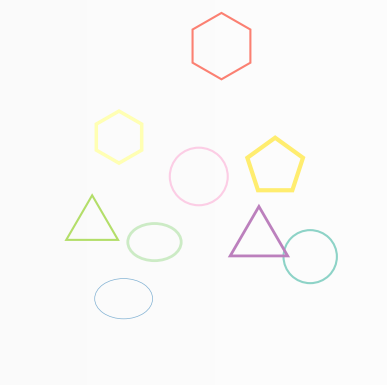[{"shape": "circle", "thickness": 1.5, "radius": 0.34, "center": [0.801, 0.333]}, {"shape": "hexagon", "thickness": 2.5, "radius": 0.34, "center": [0.307, 0.644]}, {"shape": "hexagon", "thickness": 1.5, "radius": 0.43, "center": [0.572, 0.88]}, {"shape": "oval", "thickness": 0.5, "radius": 0.37, "center": [0.319, 0.224]}, {"shape": "triangle", "thickness": 1.5, "radius": 0.39, "center": [0.238, 0.416]}, {"shape": "circle", "thickness": 1.5, "radius": 0.37, "center": [0.513, 0.542]}, {"shape": "triangle", "thickness": 2, "radius": 0.43, "center": [0.668, 0.378]}, {"shape": "oval", "thickness": 2, "radius": 0.34, "center": [0.399, 0.371]}, {"shape": "pentagon", "thickness": 3, "radius": 0.38, "center": [0.71, 0.567]}]